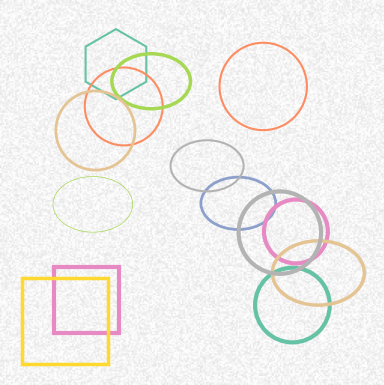[{"shape": "circle", "thickness": 3, "radius": 0.48, "center": [0.76, 0.208]}, {"shape": "hexagon", "thickness": 1.5, "radius": 0.46, "center": [0.301, 0.833]}, {"shape": "circle", "thickness": 1.5, "radius": 0.51, "center": [0.321, 0.724]}, {"shape": "circle", "thickness": 1.5, "radius": 0.57, "center": [0.684, 0.775]}, {"shape": "oval", "thickness": 2, "radius": 0.49, "center": [0.619, 0.472]}, {"shape": "circle", "thickness": 3, "radius": 0.41, "center": [0.769, 0.399]}, {"shape": "square", "thickness": 3, "radius": 0.43, "center": [0.225, 0.22]}, {"shape": "oval", "thickness": 2.5, "radius": 0.51, "center": [0.393, 0.789]}, {"shape": "oval", "thickness": 0.5, "radius": 0.52, "center": [0.241, 0.469]}, {"shape": "square", "thickness": 2.5, "radius": 0.56, "center": [0.168, 0.166]}, {"shape": "circle", "thickness": 2, "radius": 0.51, "center": [0.248, 0.661]}, {"shape": "oval", "thickness": 2.5, "radius": 0.6, "center": [0.827, 0.291]}, {"shape": "circle", "thickness": 3, "radius": 0.54, "center": [0.727, 0.396]}, {"shape": "oval", "thickness": 1.5, "radius": 0.47, "center": [0.538, 0.569]}]